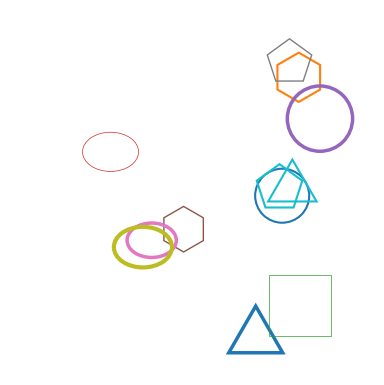[{"shape": "triangle", "thickness": 2.5, "radius": 0.4, "center": [0.664, 0.124]}, {"shape": "circle", "thickness": 1.5, "radius": 0.35, "center": [0.733, 0.492]}, {"shape": "hexagon", "thickness": 1.5, "radius": 0.32, "center": [0.776, 0.799]}, {"shape": "square", "thickness": 0.5, "radius": 0.4, "center": [0.78, 0.207]}, {"shape": "oval", "thickness": 0.5, "radius": 0.36, "center": [0.287, 0.606]}, {"shape": "circle", "thickness": 2.5, "radius": 0.42, "center": [0.831, 0.692]}, {"shape": "hexagon", "thickness": 1, "radius": 0.3, "center": [0.477, 0.405]}, {"shape": "oval", "thickness": 2.5, "radius": 0.32, "center": [0.394, 0.376]}, {"shape": "pentagon", "thickness": 1, "radius": 0.3, "center": [0.752, 0.839]}, {"shape": "oval", "thickness": 3, "radius": 0.38, "center": [0.371, 0.358]}, {"shape": "triangle", "thickness": 1.5, "radius": 0.36, "center": [0.759, 0.513]}, {"shape": "pentagon", "thickness": 1.5, "radius": 0.31, "center": [0.726, 0.511]}]